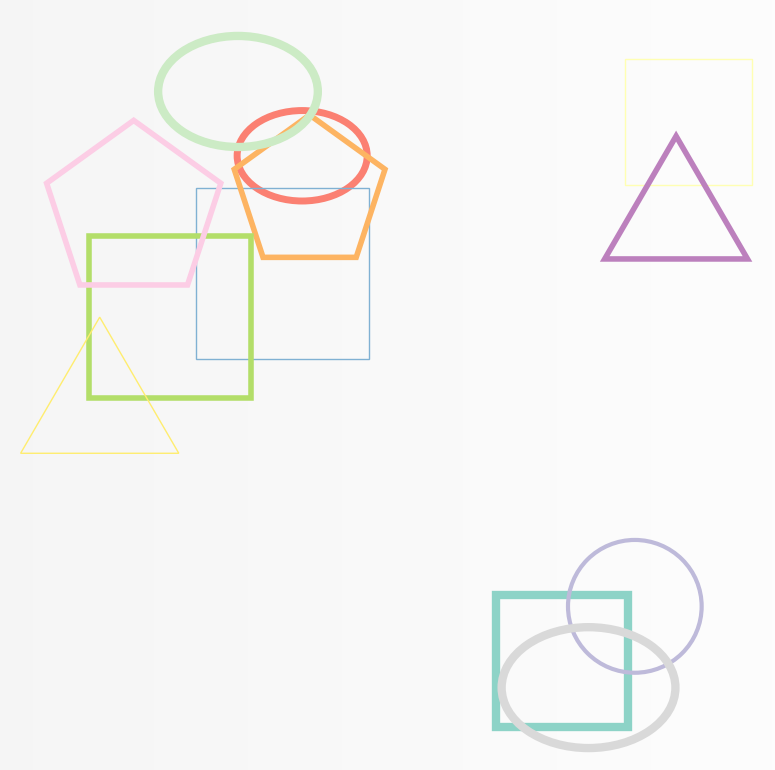[{"shape": "square", "thickness": 3, "radius": 0.43, "center": [0.725, 0.142]}, {"shape": "square", "thickness": 0.5, "radius": 0.41, "center": [0.889, 0.842]}, {"shape": "circle", "thickness": 1.5, "radius": 0.43, "center": [0.819, 0.213]}, {"shape": "oval", "thickness": 2.5, "radius": 0.42, "center": [0.39, 0.798]}, {"shape": "square", "thickness": 0.5, "radius": 0.56, "center": [0.365, 0.645]}, {"shape": "pentagon", "thickness": 2, "radius": 0.51, "center": [0.4, 0.749]}, {"shape": "square", "thickness": 2, "radius": 0.52, "center": [0.219, 0.589]}, {"shape": "pentagon", "thickness": 2, "radius": 0.59, "center": [0.173, 0.725]}, {"shape": "oval", "thickness": 3, "radius": 0.56, "center": [0.759, 0.107]}, {"shape": "triangle", "thickness": 2, "radius": 0.53, "center": [0.872, 0.717]}, {"shape": "oval", "thickness": 3, "radius": 0.52, "center": [0.307, 0.881]}, {"shape": "triangle", "thickness": 0.5, "radius": 0.59, "center": [0.129, 0.47]}]